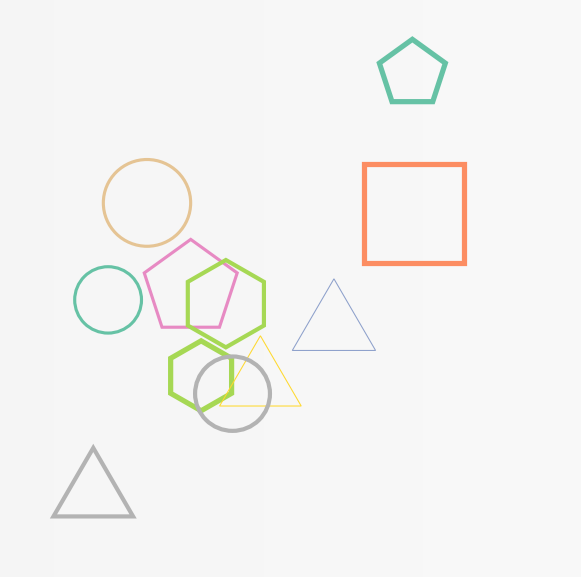[{"shape": "circle", "thickness": 1.5, "radius": 0.29, "center": [0.186, 0.48]}, {"shape": "pentagon", "thickness": 2.5, "radius": 0.3, "center": [0.709, 0.871]}, {"shape": "square", "thickness": 2.5, "radius": 0.43, "center": [0.712, 0.629]}, {"shape": "triangle", "thickness": 0.5, "radius": 0.41, "center": [0.575, 0.434]}, {"shape": "pentagon", "thickness": 1.5, "radius": 0.42, "center": [0.328, 0.501]}, {"shape": "hexagon", "thickness": 2, "radius": 0.38, "center": [0.389, 0.473]}, {"shape": "hexagon", "thickness": 2.5, "radius": 0.3, "center": [0.346, 0.348]}, {"shape": "triangle", "thickness": 0.5, "radius": 0.41, "center": [0.448, 0.337]}, {"shape": "circle", "thickness": 1.5, "radius": 0.38, "center": [0.253, 0.648]}, {"shape": "circle", "thickness": 2, "radius": 0.32, "center": [0.4, 0.317]}, {"shape": "triangle", "thickness": 2, "radius": 0.4, "center": [0.16, 0.144]}]